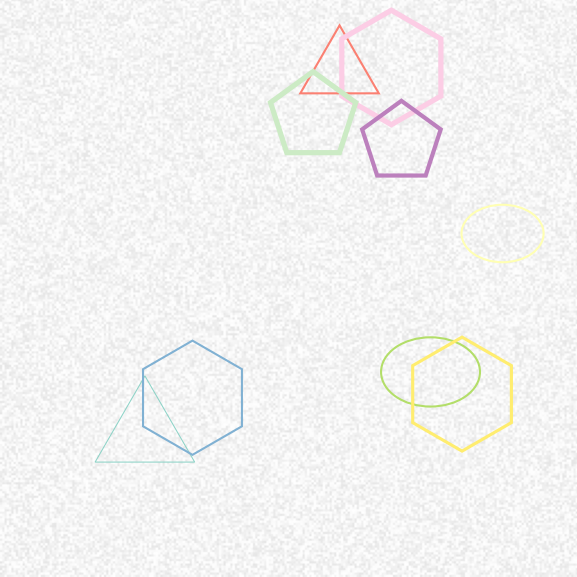[{"shape": "triangle", "thickness": 0.5, "radius": 0.5, "center": [0.251, 0.249]}, {"shape": "oval", "thickness": 1, "radius": 0.36, "center": [0.87, 0.595]}, {"shape": "triangle", "thickness": 1, "radius": 0.39, "center": [0.588, 0.877]}, {"shape": "hexagon", "thickness": 1, "radius": 0.49, "center": [0.333, 0.31]}, {"shape": "oval", "thickness": 1, "radius": 0.43, "center": [0.745, 0.355]}, {"shape": "hexagon", "thickness": 2.5, "radius": 0.5, "center": [0.678, 0.882]}, {"shape": "pentagon", "thickness": 2, "radius": 0.36, "center": [0.695, 0.753]}, {"shape": "pentagon", "thickness": 2.5, "radius": 0.39, "center": [0.542, 0.798]}, {"shape": "hexagon", "thickness": 1.5, "radius": 0.49, "center": [0.8, 0.317]}]